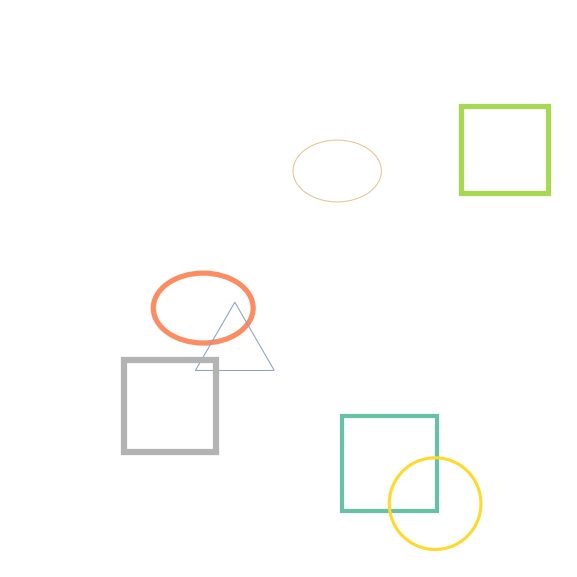[{"shape": "square", "thickness": 2, "radius": 0.41, "center": [0.674, 0.196]}, {"shape": "oval", "thickness": 2.5, "radius": 0.43, "center": [0.352, 0.466]}, {"shape": "triangle", "thickness": 0.5, "radius": 0.39, "center": [0.407, 0.397]}, {"shape": "square", "thickness": 2.5, "radius": 0.38, "center": [0.874, 0.74]}, {"shape": "circle", "thickness": 1.5, "radius": 0.4, "center": [0.753, 0.127]}, {"shape": "oval", "thickness": 0.5, "radius": 0.38, "center": [0.584, 0.703]}, {"shape": "square", "thickness": 3, "radius": 0.4, "center": [0.294, 0.296]}]